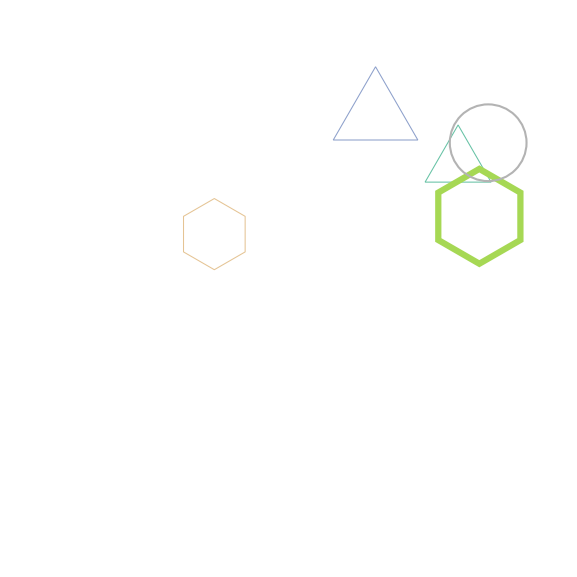[{"shape": "triangle", "thickness": 0.5, "radius": 0.33, "center": [0.793, 0.717]}, {"shape": "triangle", "thickness": 0.5, "radius": 0.42, "center": [0.65, 0.799]}, {"shape": "hexagon", "thickness": 3, "radius": 0.41, "center": [0.83, 0.625]}, {"shape": "hexagon", "thickness": 0.5, "radius": 0.31, "center": [0.371, 0.594]}, {"shape": "circle", "thickness": 1, "radius": 0.33, "center": [0.845, 0.752]}]